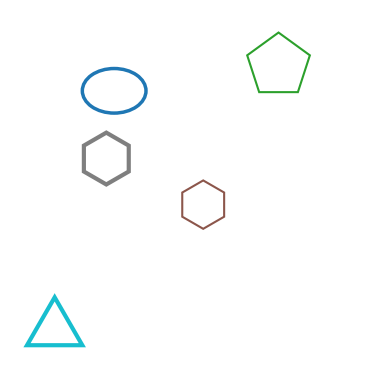[{"shape": "oval", "thickness": 2.5, "radius": 0.41, "center": [0.297, 0.764]}, {"shape": "pentagon", "thickness": 1.5, "radius": 0.43, "center": [0.723, 0.83]}, {"shape": "hexagon", "thickness": 1.5, "radius": 0.31, "center": [0.528, 0.469]}, {"shape": "hexagon", "thickness": 3, "radius": 0.34, "center": [0.276, 0.588]}, {"shape": "triangle", "thickness": 3, "radius": 0.41, "center": [0.142, 0.145]}]